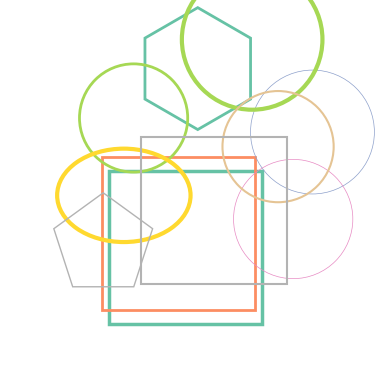[{"shape": "hexagon", "thickness": 2, "radius": 0.79, "center": [0.514, 0.822]}, {"shape": "square", "thickness": 2.5, "radius": 0.99, "center": [0.482, 0.357]}, {"shape": "square", "thickness": 2, "radius": 0.99, "center": [0.464, 0.394]}, {"shape": "circle", "thickness": 0.5, "radius": 0.8, "center": [0.812, 0.657]}, {"shape": "circle", "thickness": 0.5, "radius": 0.77, "center": [0.761, 0.431]}, {"shape": "circle", "thickness": 2, "radius": 0.7, "center": [0.347, 0.694]}, {"shape": "circle", "thickness": 3, "radius": 0.91, "center": [0.655, 0.898]}, {"shape": "oval", "thickness": 3, "radius": 0.87, "center": [0.322, 0.493]}, {"shape": "circle", "thickness": 1.5, "radius": 0.72, "center": [0.722, 0.619]}, {"shape": "square", "thickness": 1.5, "radius": 0.95, "center": [0.556, 0.453]}, {"shape": "pentagon", "thickness": 1, "radius": 0.67, "center": [0.268, 0.364]}]